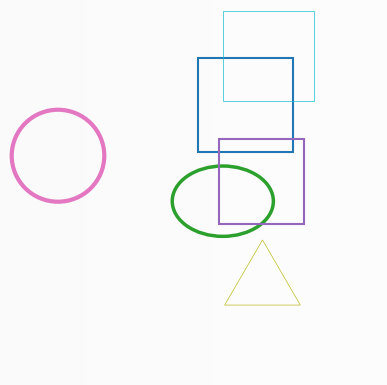[{"shape": "square", "thickness": 1.5, "radius": 0.61, "center": [0.634, 0.726]}, {"shape": "oval", "thickness": 2.5, "radius": 0.65, "center": [0.575, 0.477]}, {"shape": "square", "thickness": 1.5, "radius": 0.55, "center": [0.675, 0.529]}, {"shape": "circle", "thickness": 3, "radius": 0.6, "center": [0.15, 0.596]}, {"shape": "triangle", "thickness": 0.5, "radius": 0.56, "center": [0.677, 0.264]}, {"shape": "square", "thickness": 0.5, "radius": 0.59, "center": [0.694, 0.854]}]